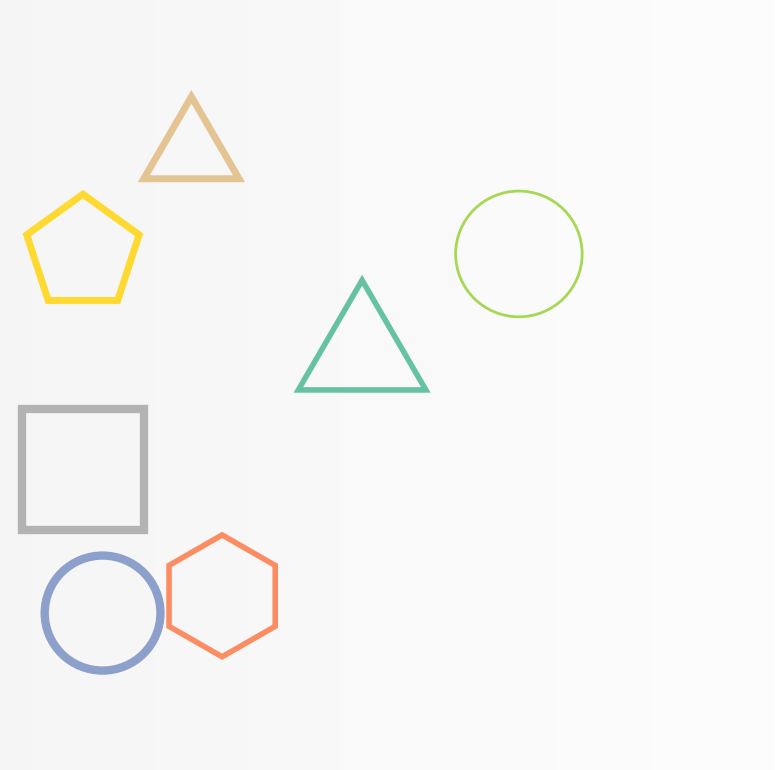[{"shape": "triangle", "thickness": 2, "radius": 0.48, "center": [0.467, 0.541]}, {"shape": "hexagon", "thickness": 2, "radius": 0.4, "center": [0.287, 0.226]}, {"shape": "circle", "thickness": 3, "radius": 0.37, "center": [0.132, 0.204]}, {"shape": "circle", "thickness": 1, "radius": 0.41, "center": [0.67, 0.67]}, {"shape": "pentagon", "thickness": 2.5, "radius": 0.38, "center": [0.107, 0.672]}, {"shape": "triangle", "thickness": 2.5, "radius": 0.35, "center": [0.247, 0.803]}, {"shape": "square", "thickness": 3, "radius": 0.39, "center": [0.107, 0.391]}]